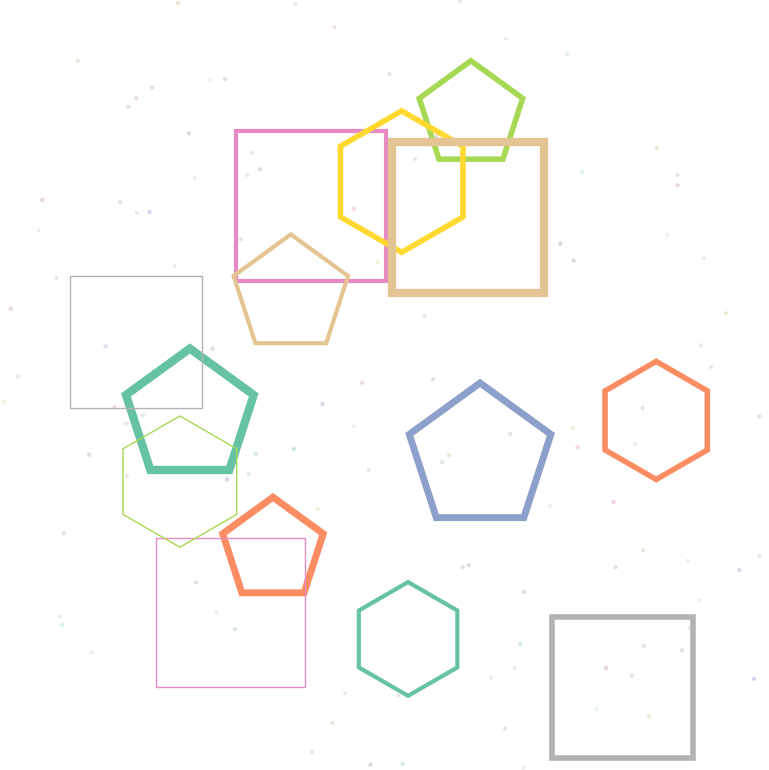[{"shape": "pentagon", "thickness": 3, "radius": 0.44, "center": [0.247, 0.46]}, {"shape": "hexagon", "thickness": 1.5, "radius": 0.37, "center": [0.53, 0.17]}, {"shape": "pentagon", "thickness": 2.5, "radius": 0.34, "center": [0.354, 0.286]}, {"shape": "hexagon", "thickness": 2, "radius": 0.38, "center": [0.852, 0.454]}, {"shape": "pentagon", "thickness": 2.5, "radius": 0.48, "center": [0.623, 0.406]}, {"shape": "square", "thickness": 0.5, "radius": 0.48, "center": [0.299, 0.205]}, {"shape": "square", "thickness": 1.5, "radius": 0.49, "center": [0.404, 0.732]}, {"shape": "pentagon", "thickness": 2, "radius": 0.35, "center": [0.612, 0.85]}, {"shape": "hexagon", "thickness": 0.5, "radius": 0.43, "center": [0.234, 0.375]}, {"shape": "hexagon", "thickness": 2, "radius": 0.46, "center": [0.522, 0.764]}, {"shape": "square", "thickness": 3, "radius": 0.49, "center": [0.607, 0.717]}, {"shape": "pentagon", "thickness": 1.5, "radius": 0.39, "center": [0.378, 0.617]}, {"shape": "square", "thickness": 0.5, "radius": 0.43, "center": [0.177, 0.556]}, {"shape": "square", "thickness": 2, "radius": 0.46, "center": [0.808, 0.107]}]